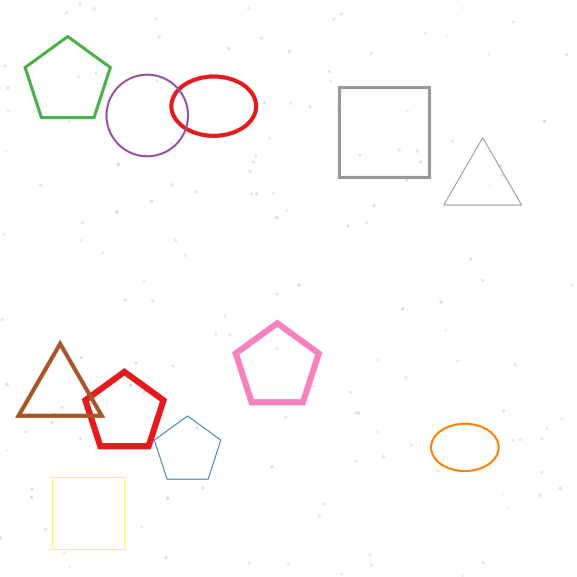[{"shape": "pentagon", "thickness": 3, "radius": 0.36, "center": [0.215, 0.284]}, {"shape": "oval", "thickness": 2, "radius": 0.37, "center": [0.37, 0.815]}, {"shape": "pentagon", "thickness": 0.5, "radius": 0.3, "center": [0.325, 0.218]}, {"shape": "pentagon", "thickness": 1.5, "radius": 0.39, "center": [0.117, 0.858]}, {"shape": "circle", "thickness": 1, "radius": 0.35, "center": [0.255, 0.799]}, {"shape": "oval", "thickness": 1, "radius": 0.29, "center": [0.805, 0.224]}, {"shape": "square", "thickness": 0.5, "radius": 0.31, "center": [0.153, 0.111]}, {"shape": "triangle", "thickness": 2, "radius": 0.42, "center": [0.104, 0.321]}, {"shape": "pentagon", "thickness": 3, "radius": 0.38, "center": [0.48, 0.364]}, {"shape": "square", "thickness": 1.5, "radius": 0.39, "center": [0.665, 0.771]}, {"shape": "triangle", "thickness": 0.5, "radius": 0.39, "center": [0.836, 0.683]}]